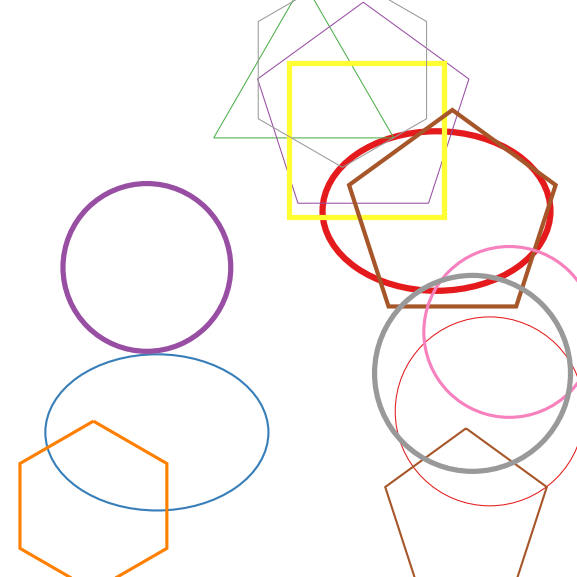[{"shape": "circle", "thickness": 0.5, "radius": 0.82, "center": [0.848, 0.287]}, {"shape": "oval", "thickness": 3, "radius": 0.99, "center": [0.756, 0.634]}, {"shape": "oval", "thickness": 1, "radius": 0.97, "center": [0.272, 0.25]}, {"shape": "triangle", "thickness": 0.5, "radius": 0.9, "center": [0.526, 0.85]}, {"shape": "pentagon", "thickness": 0.5, "radius": 0.96, "center": [0.629, 0.803]}, {"shape": "circle", "thickness": 2.5, "radius": 0.73, "center": [0.254, 0.536]}, {"shape": "hexagon", "thickness": 1.5, "radius": 0.73, "center": [0.162, 0.123]}, {"shape": "square", "thickness": 2.5, "radius": 0.67, "center": [0.634, 0.756]}, {"shape": "pentagon", "thickness": 1, "radius": 0.74, "center": [0.807, 0.11]}, {"shape": "pentagon", "thickness": 2, "radius": 0.94, "center": [0.783, 0.621]}, {"shape": "circle", "thickness": 1.5, "radius": 0.74, "center": [0.882, 0.424]}, {"shape": "hexagon", "thickness": 0.5, "radius": 0.84, "center": [0.593, 0.878]}, {"shape": "circle", "thickness": 2.5, "radius": 0.85, "center": [0.818, 0.353]}]